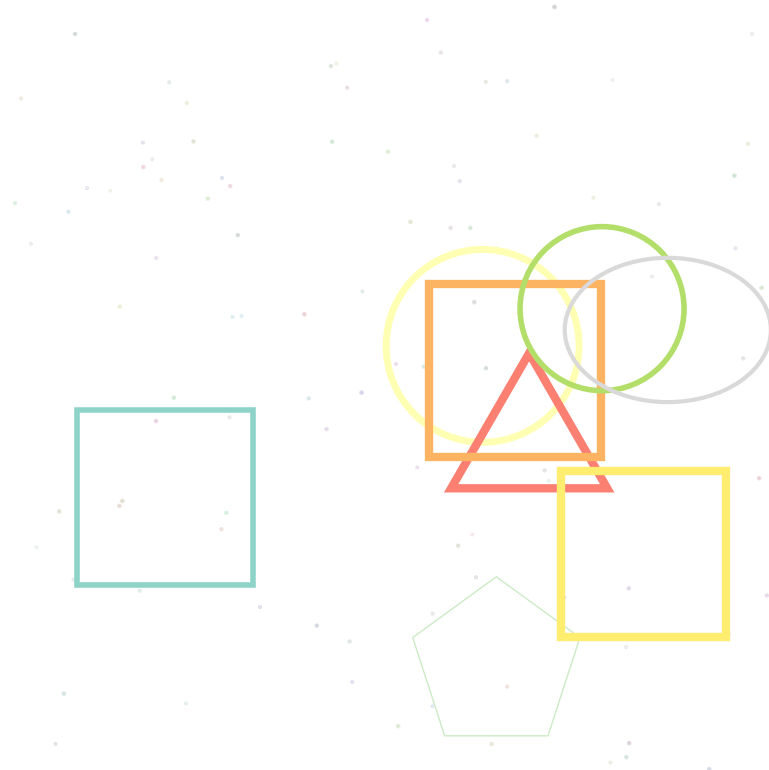[{"shape": "square", "thickness": 2, "radius": 0.57, "center": [0.214, 0.354]}, {"shape": "circle", "thickness": 2.5, "radius": 0.63, "center": [0.627, 0.551]}, {"shape": "triangle", "thickness": 3, "radius": 0.59, "center": [0.687, 0.424]}, {"shape": "square", "thickness": 3, "radius": 0.56, "center": [0.669, 0.519]}, {"shape": "circle", "thickness": 2, "radius": 0.53, "center": [0.782, 0.599]}, {"shape": "oval", "thickness": 1.5, "radius": 0.67, "center": [0.867, 0.571]}, {"shape": "pentagon", "thickness": 0.5, "radius": 0.57, "center": [0.645, 0.137]}, {"shape": "square", "thickness": 3, "radius": 0.54, "center": [0.836, 0.281]}]